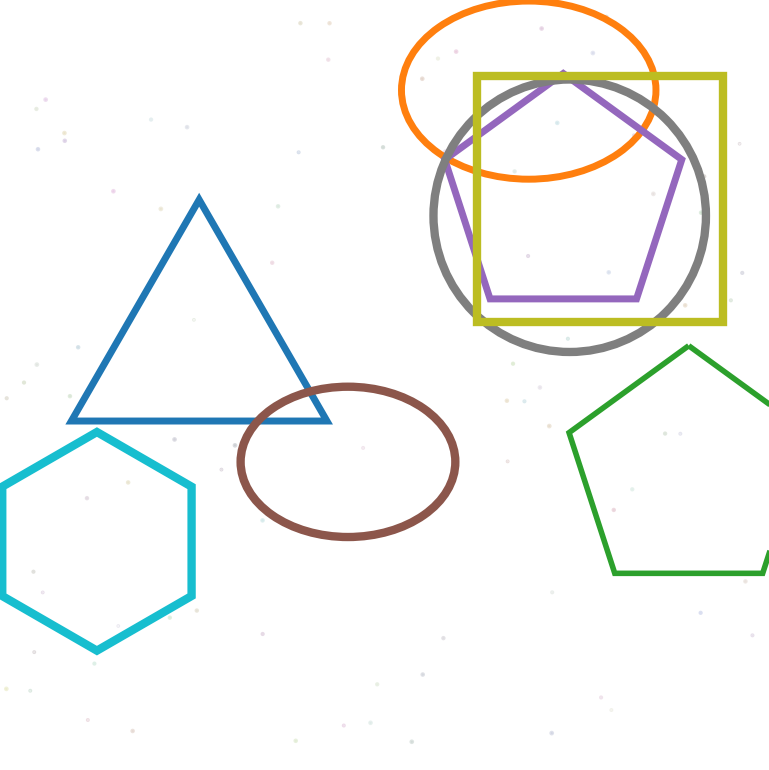[{"shape": "triangle", "thickness": 2.5, "radius": 0.96, "center": [0.259, 0.549]}, {"shape": "oval", "thickness": 2.5, "radius": 0.83, "center": [0.687, 0.883]}, {"shape": "pentagon", "thickness": 2, "radius": 0.82, "center": [0.894, 0.388]}, {"shape": "pentagon", "thickness": 2.5, "radius": 0.81, "center": [0.732, 0.743]}, {"shape": "oval", "thickness": 3, "radius": 0.7, "center": [0.452, 0.4]}, {"shape": "circle", "thickness": 3, "radius": 0.88, "center": [0.74, 0.72]}, {"shape": "square", "thickness": 3, "radius": 0.8, "center": [0.779, 0.741]}, {"shape": "hexagon", "thickness": 3, "radius": 0.71, "center": [0.126, 0.297]}]